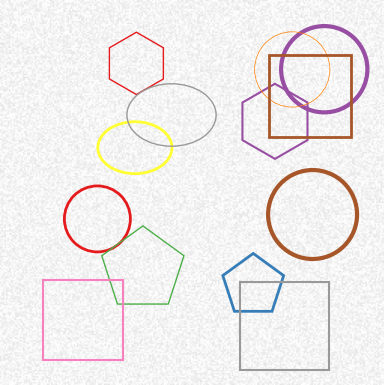[{"shape": "hexagon", "thickness": 1, "radius": 0.4, "center": [0.354, 0.835]}, {"shape": "circle", "thickness": 2, "radius": 0.43, "center": [0.253, 0.431]}, {"shape": "pentagon", "thickness": 2, "radius": 0.42, "center": [0.658, 0.259]}, {"shape": "pentagon", "thickness": 1, "radius": 0.56, "center": [0.371, 0.301]}, {"shape": "circle", "thickness": 3, "radius": 0.56, "center": [0.842, 0.82]}, {"shape": "hexagon", "thickness": 1.5, "radius": 0.49, "center": [0.714, 0.685]}, {"shape": "circle", "thickness": 0.5, "radius": 0.49, "center": [0.759, 0.82]}, {"shape": "oval", "thickness": 2, "radius": 0.48, "center": [0.35, 0.616]}, {"shape": "square", "thickness": 2, "radius": 0.53, "center": [0.805, 0.75]}, {"shape": "circle", "thickness": 3, "radius": 0.58, "center": [0.812, 0.443]}, {"shape": "square", "thickness": 1.5, "radius": 0.52, "center": [0.216, 0.17]}, {"shape": "oval", "thickness": 1, "radius": 0.58, "center": [0.445, 0.701]}, {"shape": "square", "thickness": 1.5, "radius": 0.58, "center": [0.738, 0.153]}]